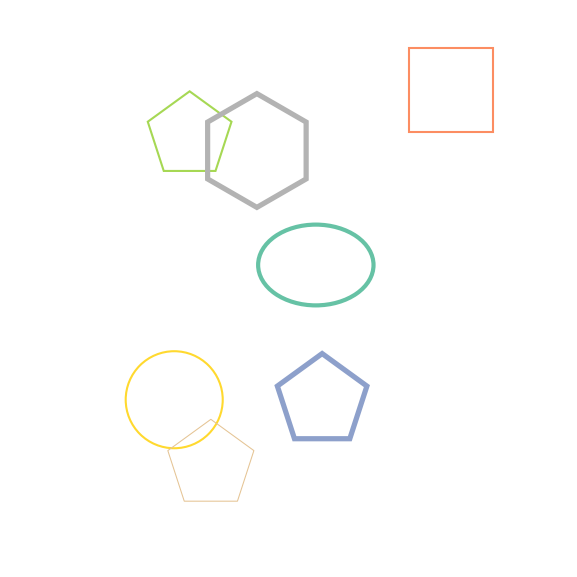[{"shape": "oval", "thickness": 2, "radius": 0.5, "center": [0.547, 0.54]}, {"shape": "square", "thickness": 1, "radius": 0.36, "center": [0.78, 0.844]}, {"shape": "pentagon", "thickness": 2.5, "radius": 0.41, "center": [0.558, 0.305]}, {"shape": "pentagon", "thickness": 1, "radius": 0.38, "center": [0.328, 0.765]}, {"shape": "circle", "thickness": 1, "radius": 0.42, "center": [0.302, 0.307]}, {"shape": "pentagon", "thickness": 0.5, "radius": 0.39, "center": [0.365, 0.195]}, {"shape": "hexagon", "thickness": 2.5, "radius": 0.49, "center": [0.445, 0.739]}]